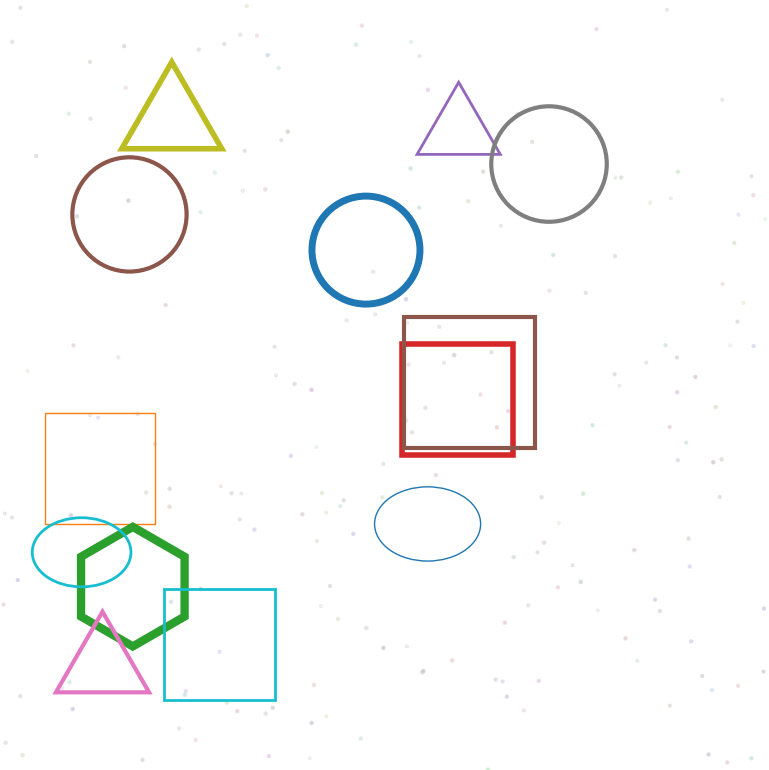[{"shape": "oval", "thickness": 0.5, "radius": 0.34, "center": [0.555, 0.32]}, {"shape": "circle", "thickness": 2.5, "radius": 0.35, "center": [0.475, 0.675]}, {"shape": "square", "thickness": 0.5, "radius": 0.36, "center": [0.13, 0.392]}, {"shape": "hexagon", "thickness": 3, "radius": 0.39, "center": [0.173, 0.238]}, {"shape": "square", "thickness": 2, "radius": 0.36, "center": [0.594, 0.481]}, {"shape": "triangle", "thickness": 1, "radius": 0.31, "center": [0.596, 0.831]}, {"shape": "square", "thickness": 1.5, "radius": 0.42, "center": [0.61, 0.504]}, {"shape": "circle", "thickness": 1.5, "radius": 0.37, "center": [0.168, 0.722]}, {"shape": "triangle", "thickness": 1.5, "radius": 0.35, "center": [0.133, 0.136]}, {"shape": "circle", "thickness": 1.5, "radius": 0.38, "center": [0.713, 0.787]}, {"shape": "triangle", "thickness": 2, "radius": 0.37, "center": [0.223, 0.844]}, {"shape": "square", "thickness": 1, "radius": 0.36, "center": [0.285, 0.163]}, {"shape": "oval", "thickness": 1, "radius": 0.32, "center": [0.106, 0.283]}]